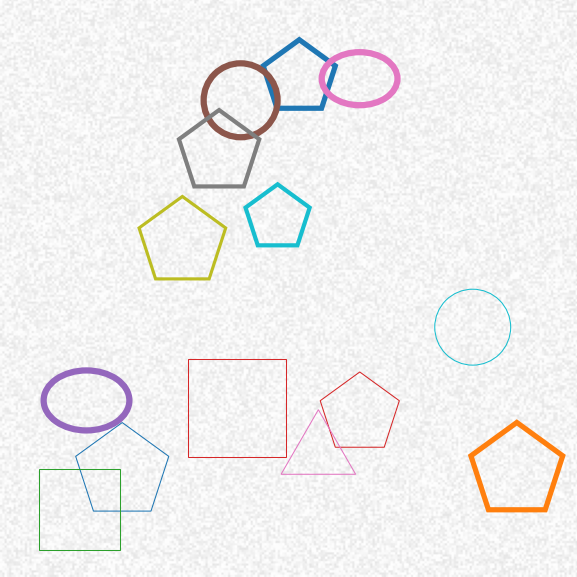[{"shape": "pentagon", "thickness": 2.5, "radius": 0.33, "center": [0.518, 0.865]}, {"shape": "pentagon", "thickness": 0.5, "radius": 0.42, "center": [0.212, 0.183]}, {"shape": "pentagon", "thickness": 2.5, "radius": 0.42, "center": [0.895, 0.184]}, {"shape": "square", "thickness": 0.5, "radius": 0.35, "center": [0.138, 0.117]}, {"shape": "square", "thickness": 0.5, "radius": 0.43, "center": [0.41, 0.292]}, {"shape": "pentagon", "thickness": 0.5, "radius": 0.36, "center": [0.623, 0.283]}, {"shape": "oval", "thickness": 3, "radius": 0.37, "center": [0.15, 0.306]}, {"shape": "circle", "thickness": 3, "radius": 0.32, "center": [0.417, 0.825]}, {"shape": "triangle", "thickness": 0.5, "radius": 0.37, "center": [0.551, 0.215]}, {"shape": "oval", "thickness": 3, "radius": 0.33, "center": [0.623, 0.863]}, {"shape": "pentagon", "thickness": 2, "radius": 0.37, "center": [0.379, 0.735]}, {"shape": "pentagon", "thickness": 1.5, "radius": 0.39, "center": [0.316, 0.58]}, {"shape": "pentagon", "thickness": 2, "radius": 0.29, "center": [0.481, 0.622]}, {"shape": "circle", "thickness": 0.5, "radius": 0.33, "center": [0.819, 0.433]}]